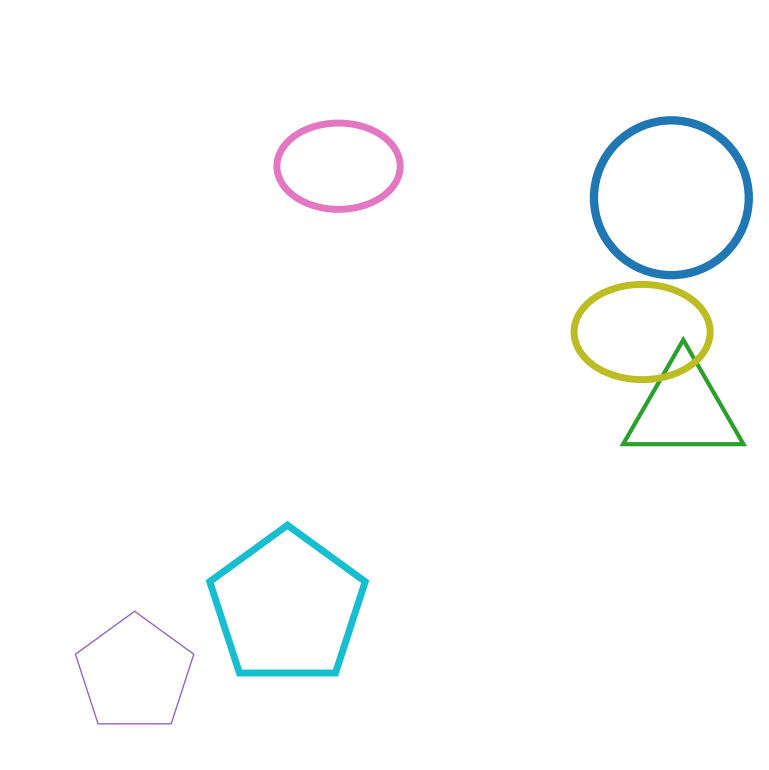[{"shape": "circle", "thickness": 3, "radius": 0.5, "center": [0.872, 0.743]}, {"shape": "triangle", "thickness": 1.5, "radius": 0.45, "center": [0.887, 0.468]}, {"shape": "pentagon", "thickness": 0.5, "radius": 0.4, "center": [0.175, 0.125]}, {"shape": "oval", "thickness": 2.5, "radius": 0.4, "center": [0.44, 0.784]}, {"shape": "oval", "thickness": 2.5, "radius": 0.44, "center": [0.834, 0.569]}, {"shape": "pentagon", "thickness": 2.5, "radius": 0.53, "center": [0.373, 0.212]}]